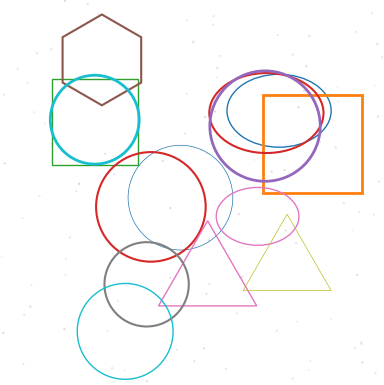[{"shape": "oval", "thickness": 1, "radius": 0.68, "center": [0.725, 0.712]}, {"shape": "circle", "thickness": 0.5, "radius": 0.68, "center": [0.469, 0.487]}, {"shape": "square", "thickness": 2, "radius": 0.64, "center": [0.811, 0.626]}, {"shape": "square", "thickness": 1, "radius": 0.56, "center": [0.247, 0.682]}, {"shape": "oval", "thickness": 1.5, "radius": 0.74, "center": [0.692, 0.706]}, {"shape": "circle", "thickness": 1.5, "radius": 0.71, "center": [0.392, 0.463]}, {"shape": "circle", "thickness": 2, "radius": 0.72, "center": [0.688, 0.673]}, {"shape": "hexagon", "thickness": 1.5, "radius": 0.59, "center": [0.265, 0.844]}, {"shape": "triangle", "thickness": 1, "radius": 0.74, "center": [0.539, 0.279]}, {"shape": "oval", "thickness": 1, "radius": 0.54, "center": [0.669, 0.438]}, {"shape": "circle", "thickness": 1.5, "radius": 0.55, "center": [0.381, 0.261]}, {"shape": "triangle", "thickness": 0.5, "radius": 0.66, "center": [0.746, 0.311]}, {"shape": "circle", "thickness": 1, "radius": 0.62, "center": [0.325, 0.139]}, {"shape": "circle", "thickness": 2, "radius": 0.58, "center": [0.246, 0.689]}]